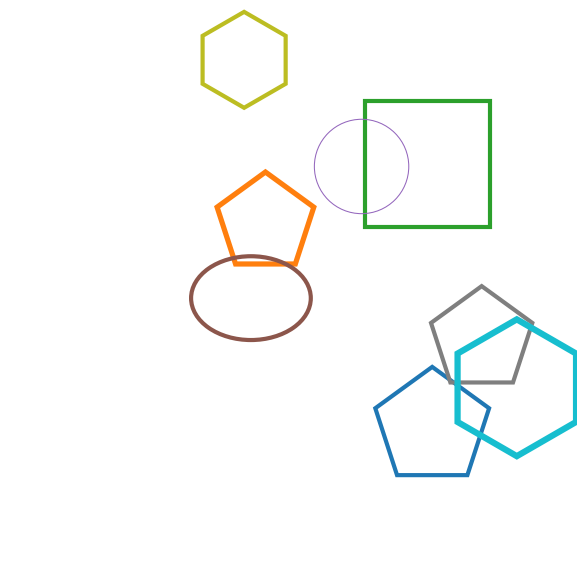[{"shape": "pentagon", "thickness": 2, "radius": 0.52, "center": [0.748, 0.26]}, {"shape": "pentagon", "thickness": 2.5, "radius": 0.44, "center": [0.46, 0.613]}, {"shape": "square", "thickness": 2, "radius": 0.54, "center": [0.74, 0.715]}, {"shape": "circle", "thickness": 0.5, "radius": 0.41, "center": [0.626, 0.711]}, {"shape": "oval", "thickness": 2, "radius": 0.52, "center": [0.435, 0.483]}, {"shape": "pentagon", "thickness": 2, "radius": 0.46, "center": [0.834, 0.411]}, {"shape": "hexagon", "thickness": 2, "radius": 0.42, "center": [0.423, 0.896]}, {"shape": "hexagon", "thickness": 3, "radius": 0.59, "center": [0.895, 0.328]}]